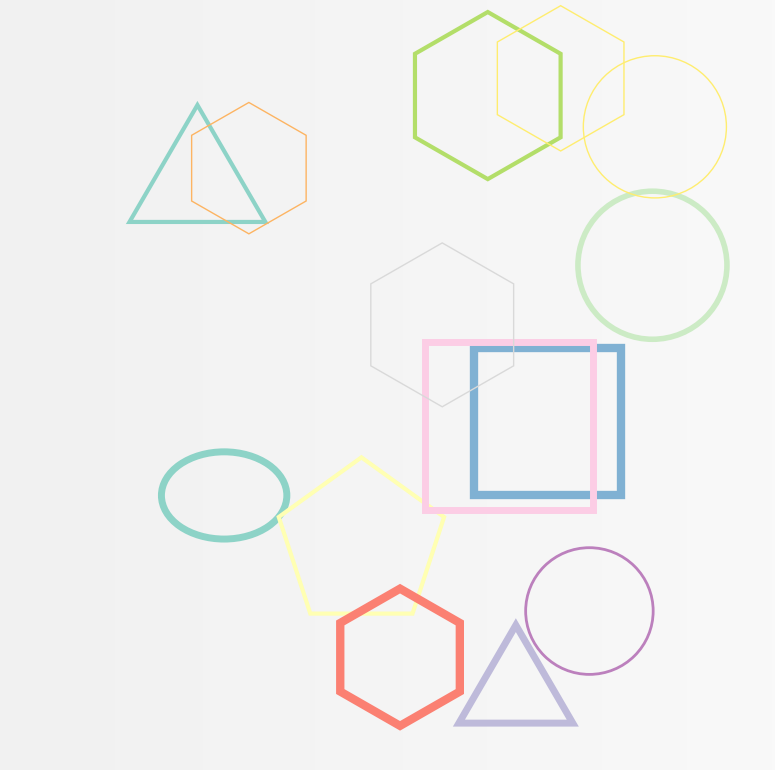[{"shape": "triangle", "thickness": 1.5, "radius": 0.51, "center": [0.255, 0.762]}, {"shape": "oval", "thickness": 2.5, "radius": 0.4, "center": [0.289, 0.357]}, {"shape": "pentagon", "thickness": 1.5, "radius": 0.56, "center": [0.466, 0.294]}, {"shape": "triangle", "thickness": 2.5, "radius": 0.42, "center": [0.666, 0.103]}, {"shape": "hexagon", "thickness": 3, "radius": 0.45, "center": [0.516, 0.146]}, {"shape": "square", "thickness": 3, "radius": 0.48, "center": [0.706, 0.453]}, {"shape": "hexagon", "thickness": 0.5, "radius": 0.43, "center": [0.321, 0.782]}, {"shape": "hexagon", "thickness": 1.5, "radius": 0.54, "center": [0.629, 0.876]}, {"shape": "square", "thickness": 2.5, "radius": 0.54, "center": [0.657, 0.447]}, {"shape": "hexagon", "thickness": 0.5, "radius": 0.53, "center": [0.571, 0.578]}, {"shape": "circle", "thickness": 1, "radius": 0.41, "center": [0.761, 0.206]}, {"shape": "circle", "thickness": 2, "radius": 0.48, "center": [0.842, 0.656]}, {"shape": "hexagon", "thickness": 0.5, "radius": 0.47, "center": [0.723, 0.898]}, {"shape": "circle", "thickness": 0.5, "radius": 0.46, "center": [0.845, 0.835]}]